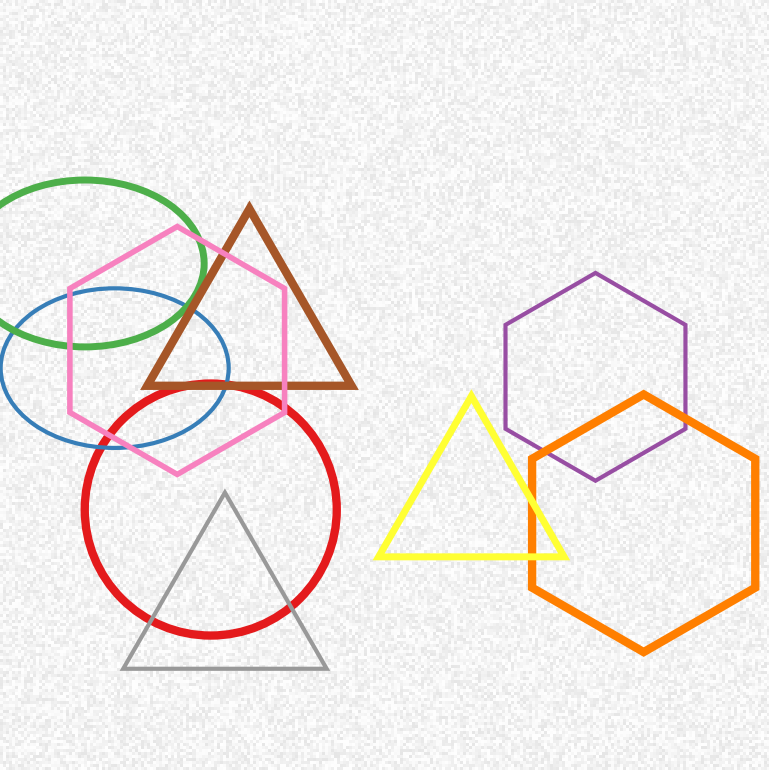[{"shape": "circle", "thickness": 3, "radius": 0.82, "center": [0.274, 0.338]}, {"shape": "oval", "thickness": 1.5, "radius": 0.74, "center": [0.149, 0.522]}, {"shape": "oval", "thickness": 2.5, "radius": 0.77, "center": [0.11, 0.658]}, {"shape": "hexagon", "thickness": 1.5, "radius": 0.67, "center": [0.773, 0.511]}, {"shape": "hexagon", "thickness": 3, "radius": 0.84, "center": [0.836, 0.32]}, {"shape": "triangle", "thickness": 2.5, "radius": 0.7, "center": [0.612, 0.346]}, {"shape": "triangle", "thickness": 3, "radius": 0.77, "center": [0.324, 0.576]}, {"shape": "hexagon", "thickness": 2, "radius": 0.8, "center": [0.23, 0.545]}, {"shape": "triangle", "thickness": 1.5, "radius": 0.76, "center": [0.292, 0.208]}]